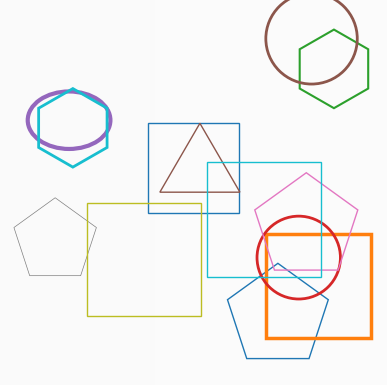[{"shape": "square", "thickness": 1, "radius": 0.59, "center": [0.499, 0.563]}, {"shape": "pentagon", "thickness": 1, "radius": 0.68, "center": [0.717, 0.179]}, {"shape": "square", "thickness": 2.5, "radius": 0.67, "center": [0.822, 0.257]}, {"shape": "hexagon", "thickness": 1.5, "radius": 0.51, "center": [0.862, 0.821]}, {"shape": "circle", "thickness": 2, "radius": 0.54, "center": [0.771, 0.331]}, {"shape": "oval", "thickness": 3, "radius": 0.53, "center": [0.178, 0.688]}, {"shape": "circle", "thickness": 2, "radius": 0.59, "center": [0.804, 0.9]}, {"shape": "triangle", "thickness": 1, "radius": 0.6, "center": [0.516, 0.56]}, {"shape": "pentagon", "thickness": 1, "radius": 0.7, "center": [0.79, 0.412]}, {"shape": "pentagon", "thickness": 0.5, "radius": 0.56, "center": [0.142, 0.374]}, {"shape": "square", "thickness": 1, "radius": 0.74, "center": [0.373, 0.326]}, {"shape": "square", "thickness": 1, "radius": 0.74, "center": [0.681, 0.43]}, {"shape": "hexagon", "thickness": 2, "radius": 0.51, "center": [0.188, 0.668]}]